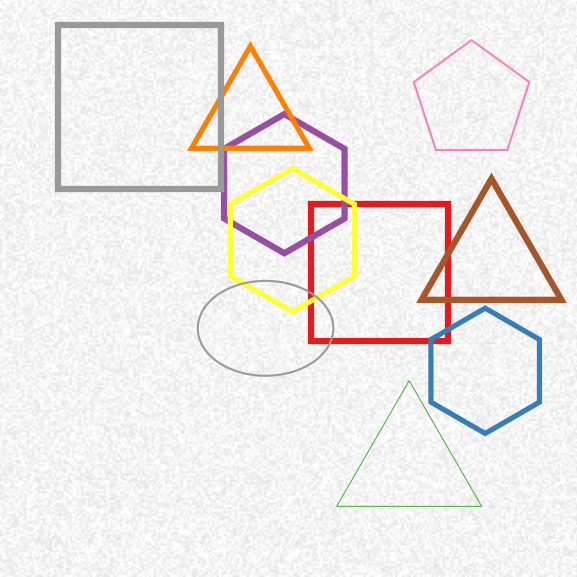[{"shape": "square", "thickness": 3, "radius": 0.59, "center": [0.657, 0.527]}, {"shape": "hexagon", "thickness": 2.5, "radius": 0.54, "center": [0.84, 0.357]}, {"shape": "triangle", "thickness": 0.5, "radius": 0.73, "center": [0.709, 0.195]}, {"shape": "hexagon", "thickness": 3, "radius": 0.6, "center": [0.492, 0.681]}, {"shape": "triangle", "thickness": 2.5, "radius": 0.59, "center": [0.434, 0.801]}, {"shape": "hexagon", "thickness": 2.5, "radius": 0.62, "center": [0.506, 0.583]}, {"shape": "triangle", "thickness": 3, "radius": 0.7, "center": [0.851, 0.55]}, {"shape": "pentagon", "thickness": 1, "radius": 0.53, "center": [0.817, 0.824]}, {"shape": "square", "thickness": 3, "radius": 0.71, "center": [0.241, 0.814]}, {"shape": "oval", "thickness": 1, "radius": 0.59, "center": [0.46, 0.431]}]